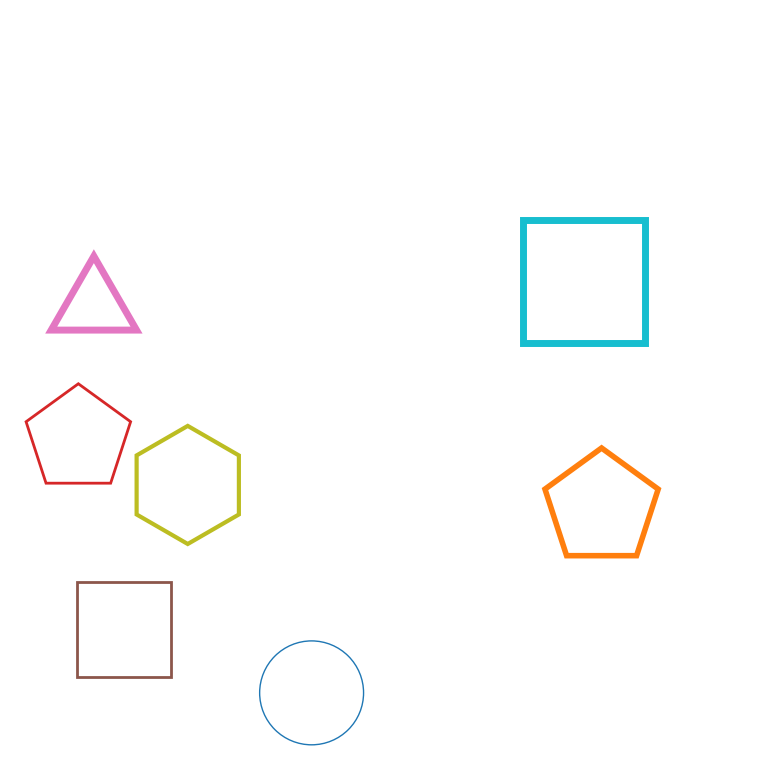[{"shape": "circle", "thickness": 0.5, "radius": 0.34, "center": [0.405, 0.1]}, {"shape": "pentagon", "thickness": 2, "radius": 0.39, "center": [0.781, 0.341]}, {"shape": "pentagon", "thickness": 1, "radius": 0.36, "center": [0.102, 0.43]}, {"shape": "square", "thickness": 1, "radius": 0.31, "center": [0.161, 0.183]}, {"shape": "triangle", "thickness": 2.5, "radius": 0.32, "center": [0.122, 0.603]}, {"shape": "hexagon", "thickness": 1.5, "radius": 0.38, "center": [0.244, 0.37]}, {"shape": "square", "thickness": 2.5, "radius": 0.4, "center": [0.758, 0.635]}]